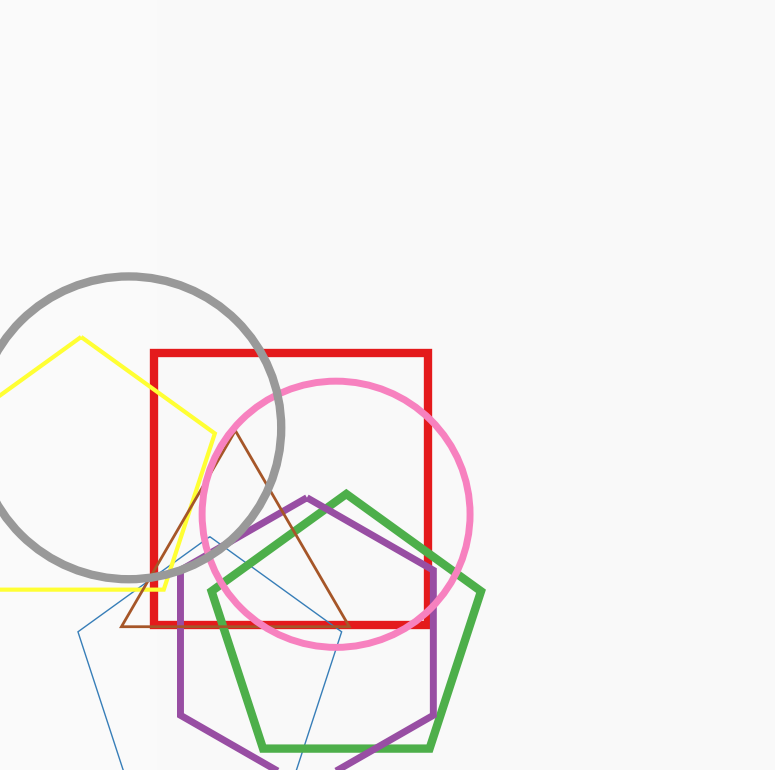[{"shape": "square", "thickness": 3, "radius": 0.88, "center": [0.376, 0.365]}, {"shape": "pentagon", "thickness": 0.5, "radius": 0.89, "center": [0.271, 0.124]}, {"shape": "pentagon", "thickness": 3, "radius": 0.91, "center": [0.447, 0.176]}, {"shape": "hexagon", "thickness": 2.5, "radius": 0.94, "center": [0.396, 0.165]}, {"shape": "pentagon", "thickness": 1.5, "radius": 0.91, "center": [0.105, 0.381]}, {"shape": "triangle", "thickness": 1, "radius": 0.85, "center": [0.304, 0.271]}, {"shape": "circle", "thickness": 2.5, "radius": 0.86, "center": [0.434, 0.332]}, {"shape": "circle", "thickness": 3, "radius": 0.98, "center": [0.166, 0.444]}]